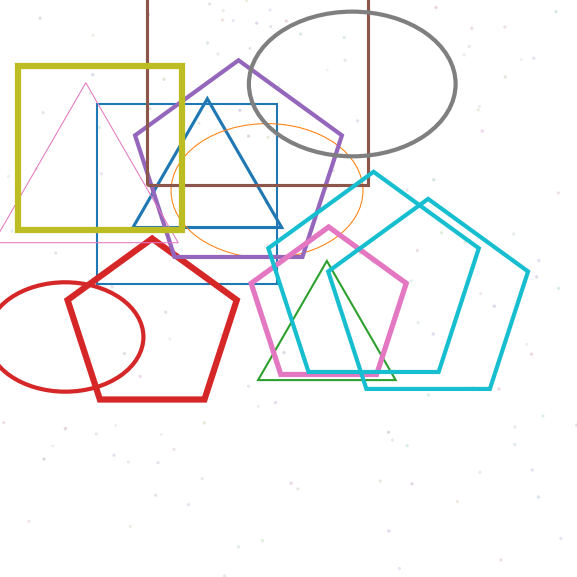[{"shape": "triangle", "thickness": 1.5, "radius": 0.74, "center": [0.359, 0.679]}, {"shape": "square", "thickness": 1, "radius": 0.78, "center": [0.324, 0.663]}, {"shape": "oval", "thickness": 0.5, "radius": 0.83, "center": [0.462, 0.669]}, {"shape": "triangle", "thickness": 1, "radius": 0.69, "center": [0.566, 0.41]}, {"shape": "oval", "thickness": 2, "radius": 0.68, "center": [0.113, 0.416]}, {"shape": "pentagon", "thickness": 3, "radius": 0.77, "center": [0.263, 0.432]}, {"shape": "pentagon", "thickness": 2, "radius": 0.94, "center": [0.413, 0.706]}, {"shape": "square", "thickness": 1.5, "radius": 0.96, "center": [0.446, 0.871]}, {"shape": "pentagon", "thickness": 2.5, "radius": 0.71, "center": [0.569, 0.465]}, {"shape": "triangle", "thickness": 0.5, "radius": 0.92, "center": [0.149, 0.671]}, {"shape": "oval", "thickness": 2, "radius": 0.89, "center": [0.61, 0.854]}, {"shape": "square", "thickness": 3, "radius": 0.71, "center": [0.173, 0.743]}, {"shape": "pentagon", "thickness": 2, "radius": 0.96, "center": [0.647, 0.51]}, {"shape": "pentagon", "thickness": 2, "radius": 0.91, "center": [0.741, 0.473]}]